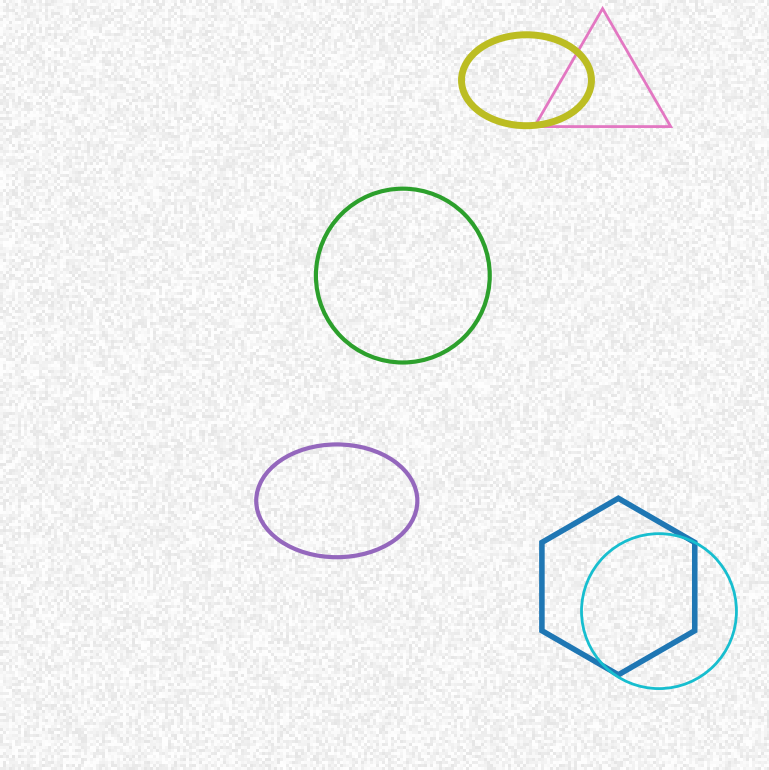[{"shape": "hexagon", "thickness": 2, "radius": 0.57, "center": [0.803, 0.238]}, {"shape": "circle", "thickness": 1.5, "radius": 0.56, "center": [0.523, 0.642]}, {"shape": "oval", "thickness": 1.5, "radius": 0.52, "center": [0.437, 0.35]}, {"shape": "triangle", "thickness": 1, "radius": 0.51, "center": [0.783, 0.887]}, {"shape": "oval", "thickness": 2.5, "radius": 0.42, "center": [0.684, 0.896]}, {"shape": "circle", "thickness": 1, "radius": 0.5, "center": [0.856, 0.206]}]